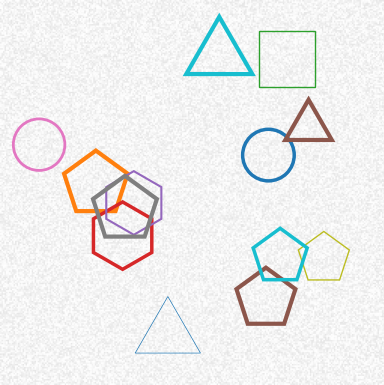[{"shape": "circle", "thickness": 2.5, "radius": 0.33, "center": [0.697, 0.597]}, {"shape": "triangle", "thickness": 0.5, "radius": 0.49, "center": [0.436, 0.132]}, {"shape": "pentagon", "thickness": 3, "radius": 0.43, "center": [0.249, 0.522]}, {"shape": "square", "thickness": 1, "radius": 0.36, "center": [0.745, 0.847]}, {"shape": "hexagon", "thickness": 2.5, "radius": 0.44, "center": [0.319, 0.388]}, {"shape": "hexagon", "thickness": 1.5, "radius": 0.41, "center": [0.348, 0.473]}, {"shape": "triangle", "thickness": 3, "radius": 0.35, "center": [0.801, 0.671]}, {"shape": "pentagon", "thickness": 3, "radius": 0.4, "center": [0.691, 0.224]}, {"shape": "circle", "thickness": 2, "radius": 0.33, "center": [0.102, 0.624]}, {"shape": "pentagon", "thickness": 3, "radius": 0.44, "center": [0.325, 0.456]}, {"shape": "pentagon", "thickness": 1, "radius": 0.35, "center": [0.841, 0.329]}, {"shape": "triangle", "thickness": 3, "radius": 0.5, "center": [0.57, 0.857]}, {"shape": "pentagon", "thickness": 2.5, "radius": 0.37, "center": [0.728, 0.333]}]